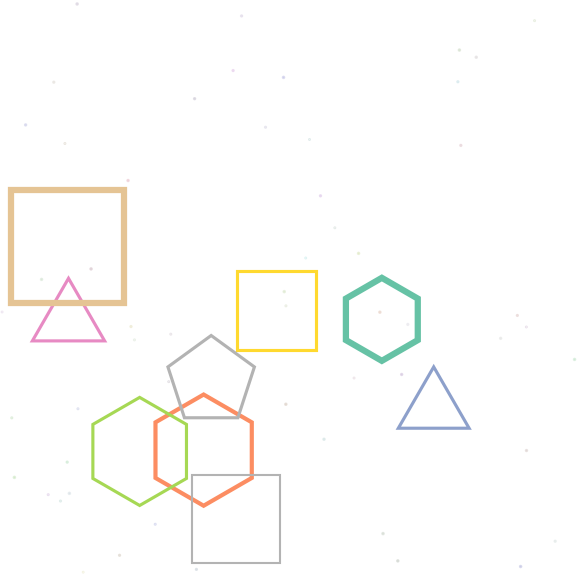[{"shape": "hexagon", "thickness": 3, "radius": 0.36, "center": [0.661, 0.446]}, {"shape": "hexagon", "thickness": 2, "radius": 0.48, "center": [0.353, 0.22]}, {"shape": "triangle", "thickness": 1.5, "radius": 0.35, "center": [0.751, 0.293]}, {"shape": "triangle", "thickness": 1.5, "radius": 0.36, "center": [0.119, 0.445]}, {"shape": "hexagon", "thickness": 1.5, "radius": 0.47, "center": [0.242, 0.217]}, {"shape": "square", "thickness": 1.5, "radius": 0.34, "center": [0.479, 0.461]}, {"shape": "square", "thickness": 3, "radius": 0.49, "center": [0.117, 0.572]}, {"shape": "pentagon", "thickness": 1.5, "radius": 0.39, "center": [0.366, 0.339]}, {"shape": "square", "thickness": 1, "radius": 0.38, "center": [0.409, 0.101]}]